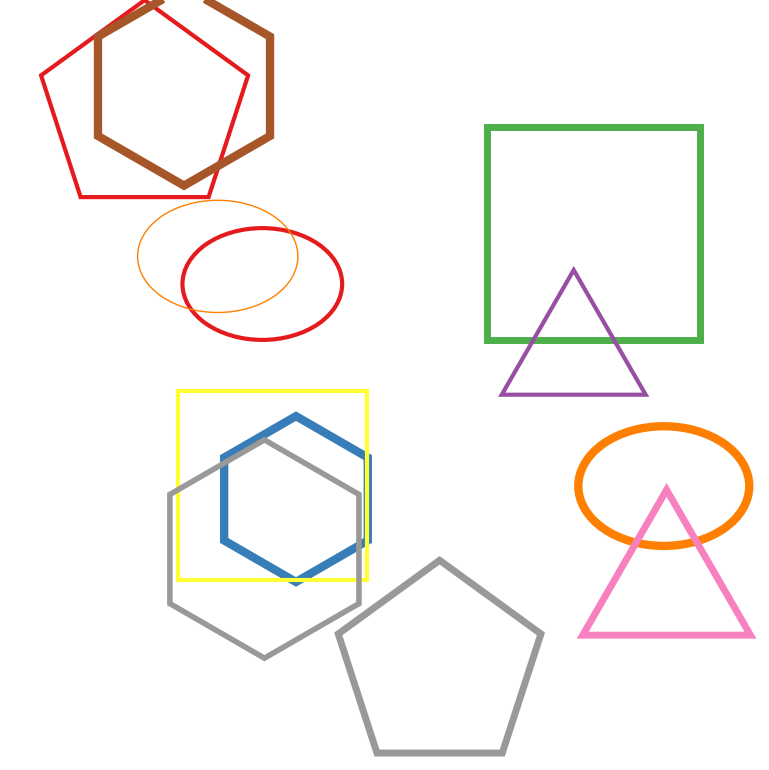[{"shape": "pentagon", "thickness": 1.5, "radius": 0.71, "center": [0.188, 0.858]}, {"shape": "oval", "thickness": 1.5, "radius": 0.52, "center": [0.341, 0.631]}, {"shape": "hexagon", "thickness": 3, "radius": 0.54, "center": [0.384, 0.352]}, {"shape": "square", "thickness": 2.5, "radius": 0.69, "center": [0.771, 0.697]}, {"shape": "triangle", "thickness": 1.5, "radius": 0.54, "center": [0.745, 0.541]}, {"shape": "oval", "thickness": 0.5, "radius": 0.52, "center": [0.283, 0.667]}, {"shape": "oval", "thickness": 3, "radius": 0.56, "center": [0.862, 0.369]}, {"shape": "square", "thickness": 1.5, "radius": 0.62, "center": [0.354, 0.369]}, {"shape": "hexagon", "thickness": 3, "radius": 0.65, "center": [0.239, 0.888]}, {"shape": "triangle", "thickness": 2.5, "radius": 0.63, "center": [0.866, 0.238]}, {"shape": "pentagon", "thickness": 2.5, "radius": 0.69, "center": [0.571, 0.134]}, {"shape": "hexagon", "thickness": 2, "radius": 0.71, "center": [0.343, 0.287]}]